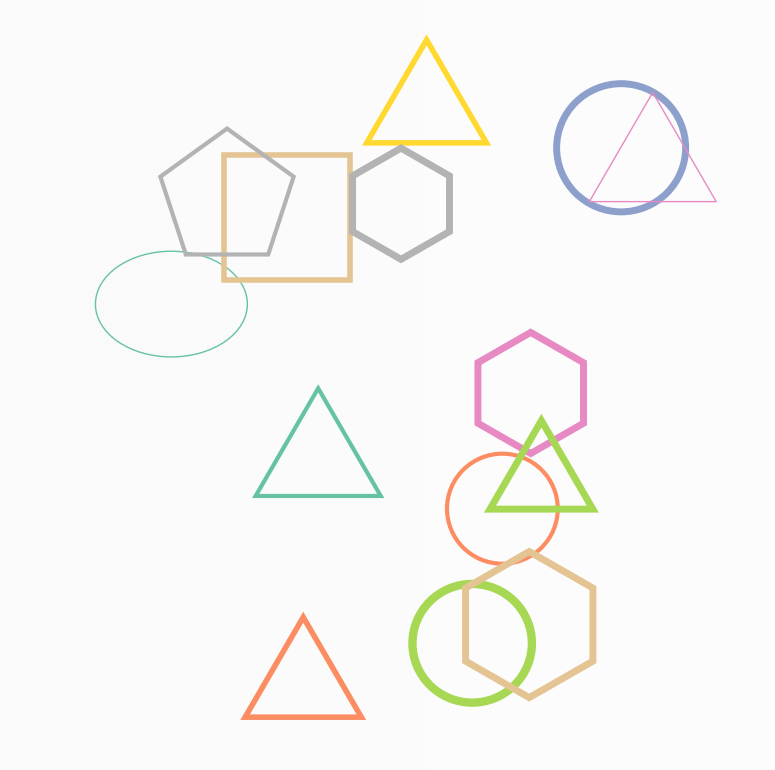[{"shape": "triangle", "thickness": 1.5, "radius": 0.47, "center": [0.411, 0.402]}, {"shape": "oval", "thickness": 0.5, "radius": 0.49, "center": [0.221, 0.605]}, {"shape": "circle", "thickness": 1.5, "radius": 0.36, "center": [0.648, 0.339]}, {"shape": "triangle", "thickness": 2, "radius": 0.43, "center": [0.391, 0.112]}, {"shape": "circle", "thickness": 2.5, "radius": 0.42, "center": [0.801, 0.808]}, {"shape": "triangle", "thickness": 0.5, "radius": 0.47, "center": [0.842, 0.785]}, {"shape": "hexagon", "thickness": 2.5, "radius": 0.39, "center": [0.685, 0.49]}, {"shape": "triangle", "thickness": 2.5, "radius": 0.38, "center": [0.699, 0.377]}, {"shape": "circle", "thickness": 3, "radius": 0.39, "center": [0.609, 0.165]}, {"shape": "triangle", "thickness": 2, "radius": 0.45, "center": [0.55, 0.859]}, {"shape": "hexagon", "thickness": 2.5, "radius": 0.47, "center": [0.683, 0.189]}, {"shape": "square", "thickness": 2, "radius": 0.41, "center": [0.37, 0.718]}, {"shape": "pentagon", "thickness": 1.5, "radius": 0.45, "center": [0.293, 0.743]}, {"shape": "hexagon", "thickness": 2.5, "radius": 0.36, "center": [0.517, 0.735]}]